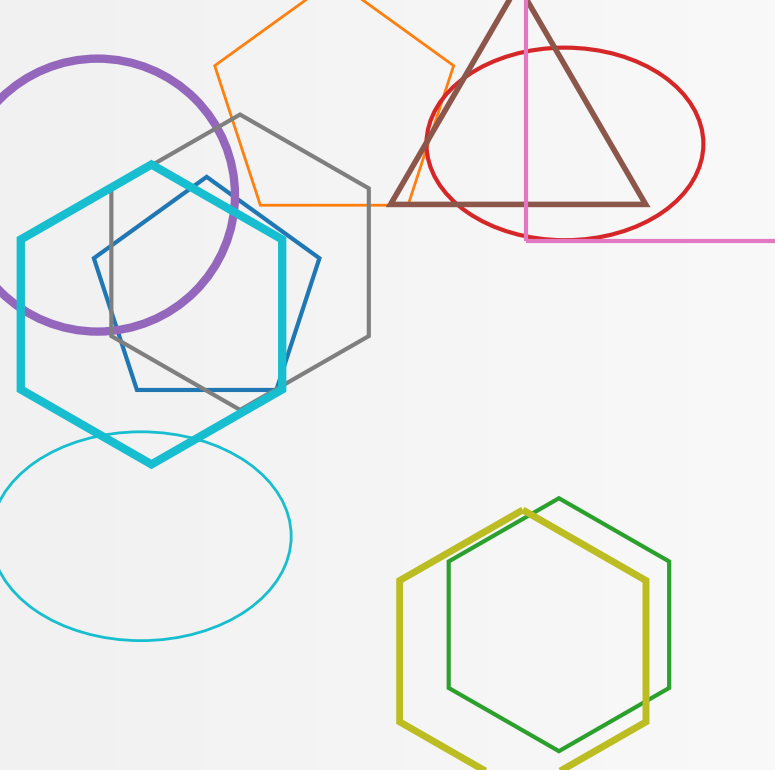[{"shape": "pentagon", "thickness": 1.5, "radius": 0.77, "center": [0.267, 0.617]}, {"shape": "pentagon", "thickness": 1, "radius": 0.81, "center": [0.431, 0.865]}, {"shape": "hexagon", "thickness": 1.5, "radius": 0.82, "center": [0.721, 0.189]}, {"shape": "oval", "thickness": 1.5, "radius": 0.89, "center": [0.729, 0.813]}, {"shape": "circle", "thickness": 3, "radius": 0.89, "center": [0.126, 0.747]}, {"shape": "triangle", "thickness": 2, "radius": 0.95, "center": [0.669, 0.83]}, {"shape": "square", "thickness": 1.5, "radius": 0.92, "center": [0.862, 0.871]}, {"shape": "hexagon", "thickness": 1.5, "radius": 0.96, "center": [0.31, 0.659]}, {"shape": "hexagon", "thickness": 2.5, "radius": 0.92, "center": [0.675, 0.154]}, {"shape": "oval", "thickness": 1, "radius": 0.97, "center": [0.182, 0.304]}, {"shape": "hexagon", "thickness": 3, "radius": 0.97, "center": [0.195, 0.592]}]